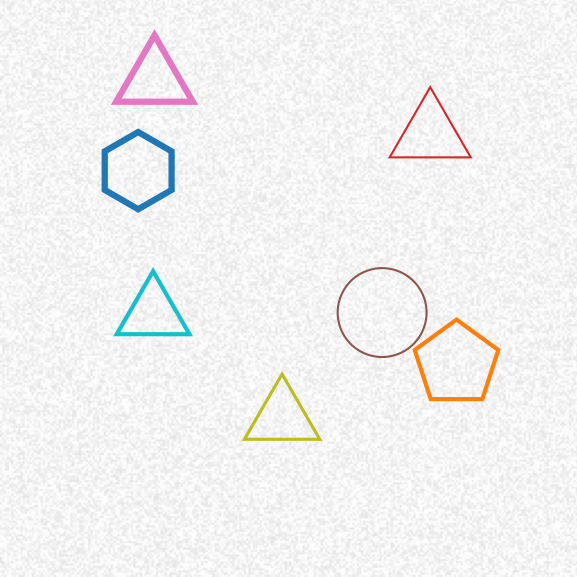[{"shape": "hexagon", "thickness": 3, "radius": 0.33, "center": [0.239, 0.704]}, {"shape": "pentagon", "thickness": 2, "radius": 0.38, "center": [0.79, 0.37]}, {"shape": "triangle", "thickness": 1, "radius": 0.41, "center": [0.745, 0.767]}, {"shape": "circle", "thickness": 1, "radius": 0.38, "center": [0.662, 0.458]}, {"shape": "triangle", "thickness": 3, "radius": 0.38, "center": [0.268, 0.861]}, {"shape": "triangle", "thickness": 1.5, "radius": 0.38, "center": [0.488, 0.276]}, {"shape": "triangle", "thickness": 2, "radius": 0.36, "center": [0.265, 0.457]}]